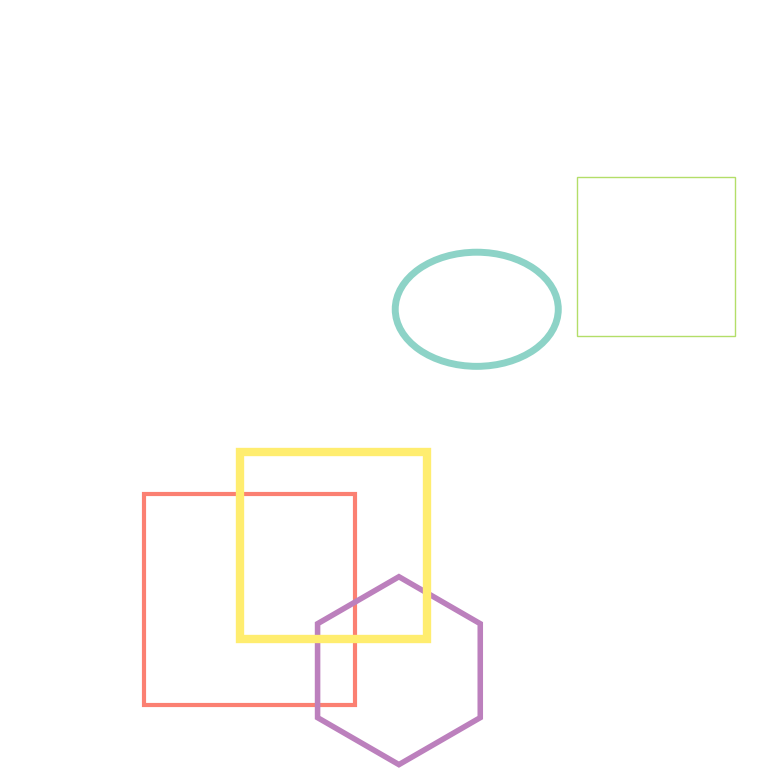[{"shape": "oval", "thickness": 2.5, "radius": 0.53, "center": [0.619, 0.598]}, {"shape": "square", "thickness": 1.5, "radius": 0.68, "center": [0.324, 0.222]}, {"shape": "square", "thickness": 0.5, "radius": 0.52, "center": [0.852, 0.667]}, {"shape": "hexagon", "thickness": 2, "radius": 0.61, "center": [0.518, 0.129]}, {"shape": "square", "thickness": 3, "radius": 0.61, "center": [0.433, 0.291]}]